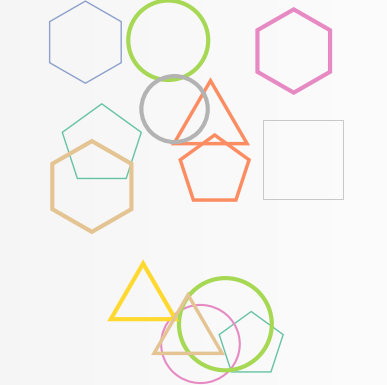[{"shape": "pentagon", "thickness": 1, "radius": 0.43, "center": [0.648, 0.104]}, {"shape": "pentagon", "thickness": 1, "radius": 0.54, "center": [0.263, 0.623]}, {"shape": "triangle", "thickness": 2.5, "radius": 0.55, "center": [0.543, 0.681]}, {"shape": "pentagon", "thickness": 2.5, "radius": 0.47, "center": [0.554, 0.556]}, {"shape": "hexagon", "thickness": 1, "radius": 0.53, "center": [0.22, 0.89]}, {"shape": "hexagon", "thickness": 3, "radius": 0.54, "center": [0.758, 0.867]}, {"shape": "circle", "thickness": 1.5, "radius": 0.51, "center": [0.517, 0.107]}, {"shape": "circle", "thickness": 3, "radius": 0.52, "center": [0.434, 0.895]}, {"shape": "circle", "thickness": 3, "radius": 0.6, "center": [0.582, 0.158]}, {"shape": "triangle", "thickness": 3, "radius": 0.48, "center": [0.369, 0.219]}, {"shape": "hexagon", "thickness": 3, "radius": 0.59, "center": [0.237, 0.516]}, {"shape": "triangle", "thickness": 2.5, "radius": 0.51, "center": [0.485, 0.133]}, {"shape": "square", "thickness": 0.5, "radius": 0.51, "center": [0.782, 0.586]}, {"shape": "circle", "thickness": 3, "radius": 0.43, "center": [0.45, 0.717]}]